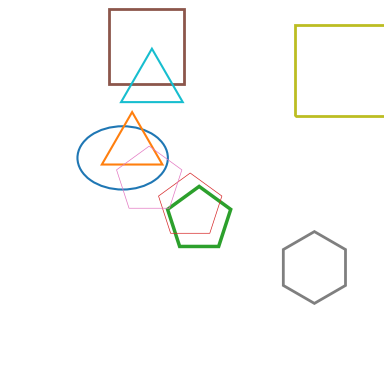[{"shape": "oval", "thickness": 1.5, "radius": 0.59, "center": [0.319, 0.59]}, {"shape": "triangle", "thickness": 1.5, "radius": 0.45, "center": [0.343, 0.618]}, {"shape": "pentagon", "thickness": 2.5, "radius": 0.43, "center": [0.517, 0.43]}, {"shape": "pentagon", "thickness": 0.5, "radius": 0.43, "center": [0.494, 0.464]}, {"shape": "square", "thickness": 2, "radius": 0.49, "center": [0.38, 0.879]}, {"shape": "pentagon", "thickness": 0.5, "radius": 0.45, "center": [0.388, 0.531]}, {"shape": "hexagon", "thickness": 2, "radius": 0.47, "center": [0.817, 0.305]}, {"shape": "square", "thickness": 2, "radius": 0.59, "center": [0.884, 0.816]}, {"shape": "triangle", "thickness": 1.5, "radius": 0.46, "center": [0.395, 0.781]}]